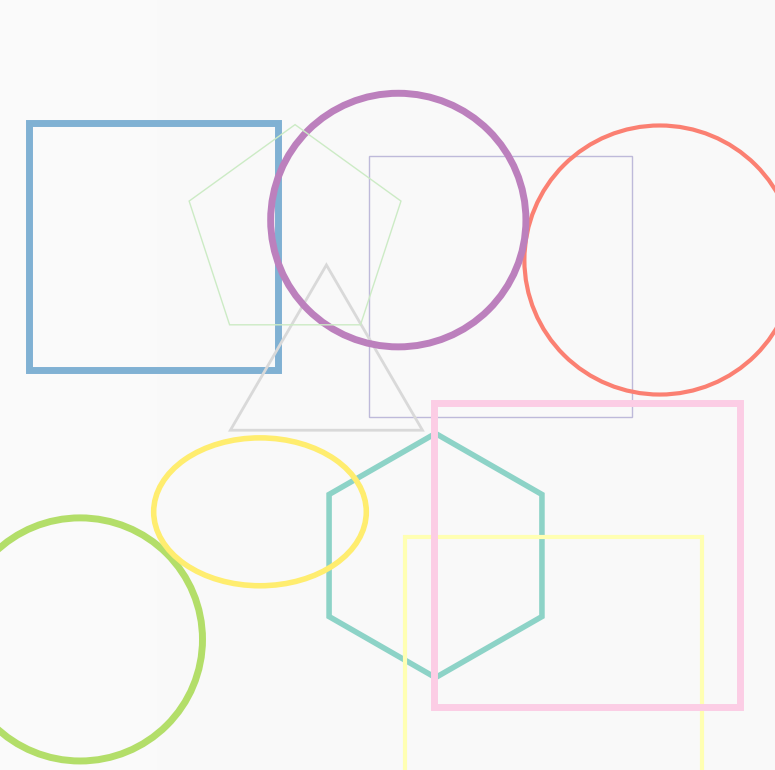[{"shape": "hexagon", "thickness": 2, "radius": 0.79, "center": [0.562, 0.279]}, {"shape": "square", "thickness": 1.5, "radius": 0.96, "center": [0.714, 0.112]}, {"shape": "square", "thickness": 0.5, "radius": 0.85, "center": [0.646, 0.628]}, {"shape": "circle", "thickness": 1.5, "radius": 0.87, "center": [0.851, 0.662]}, {"shape": "square", "thickness": 2.5, "radius": 0.8, "center": [0.198, 0.68]}, {"shape": "circle", "thickness": 2.5, "radius": 0.79, "center": [0.103, 0.17]}, {"shape": "square", "thickness": 2.5, "radius": 0.99, "center": [0.758, 0.279]}, {"shape": "triangle", "thickness": 1, "radius": 0.72, "center": [0.421, 0.513]}, {"shape": "circle", "thickness": 2.5, "radius": 0.82, "center": [0.514, 0.714]}, {"shape": "pentagon", "thickness": 0.5, "radius": 0.72, "center": [0.381, 0.694]}, {"shape": "oval", "thickness": 2, "radius": 0.69, "center": [0.335, 0.335]}]